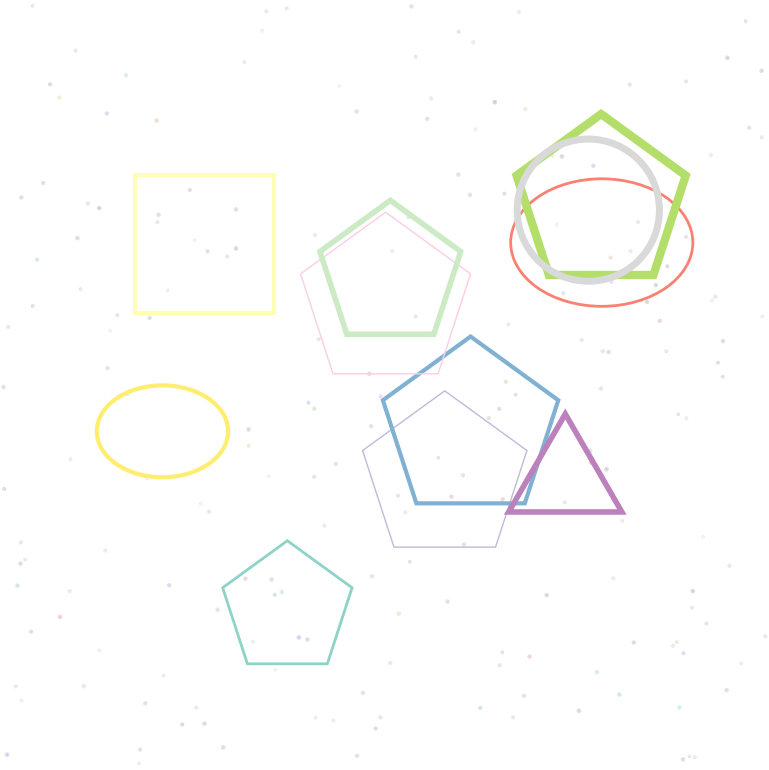[{"shape": "pentagon", "thickness": 1, "radius": 0.44, "center": [0.373, 0.209]}, {"shape": "square", "thickness": 1.5, "radius": 0.45, "center": [0.266, 0.683]}, {"shape": "pentagon", "thickness": 0.5, "radius": 0.56, "center": [0.578, 0.38]}, {"shape": "oval", "thickness": 1, "radius": 0.59, "center": [0.781, 0.685]}, {"shape": "pentagon", "thickness": 1.5, "radius": 0.6, "center": [0.611, 0.443]}, {"shape": "pentagon", "thickness": 3, "radius": 0.58, "center": [0.781, 0.736]}, {"shape": "pentagon", "thickness": 0.5, "radius": 0.58, "center": [0.501, 0.608]}, {"shape": "circle", "thickness": 2.5, "radius": 0.46, "center": [0.764, 0.727]}, {"shape": "triangle", "thickness": 2, "radius": 0.42, "center": [0.734, 0.378]}, {"shape": "pentagon", "thickness": 2, "radius": 0.48, "center": [0.507, 0.644]}, {"shape": "oval", "thickness": 1.5, "radius": 0.43, "center": [0.211, 0.44]}]